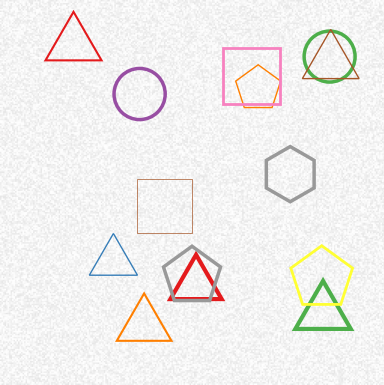[{"shape": "triangle", "thickness": 3, "radius": 0.38, "center": [0.509, 0.262]}, {"shape": "triangle", "thickness": 1.5, "radius": 0.42, "center": [0.191, 0.885]}, {"shape": "triangle", "thickness": 1, "radius": 0.36, "center": [0.295, 0.321]}, {"shape": "triangle", "thickness": 3, "radius": 0.42, "center": [0.839, 0.187]}, {"shape": "circle", "thickness": 2.5, "radius": 0.33, "center": [0.856, 0.853]}, {"shape": "circle", "thickness": 2.5, "radius": 0.33, "center": [0.363, 0.756]}, {"shape": "triangle", "thickness": 1.5, "radius": 0.41, "center": [0.374, 0.156]}, {"shape": "pentagon", "thickness": 1, "radius": 0.31, "center": [0.671, 0.77]}, {"shape": "pentagon", "thickness": 2, "radius": 0.42, "center": [0.836, 0.277]}, {"shape": "square", "thickness": 0.5, "radius": 0.35, "center": [0.427, 0.465]}, {"shape": "triangle", "thickness": 1, "radius": 0.43, "center": [0.859, 0.838]}, {"shape": "square", "thickness": 2, "radius": 0.37, "center": [0.654, 0.803]}, {"shape": "hexagon", "thickness": 2.5, "radius": 0.36, "center": [0.754, 0.548]}, {"shape": "pentagon", "thickness": 2.5, "radius": 0.39, "center": [0.499, 0.282]}]